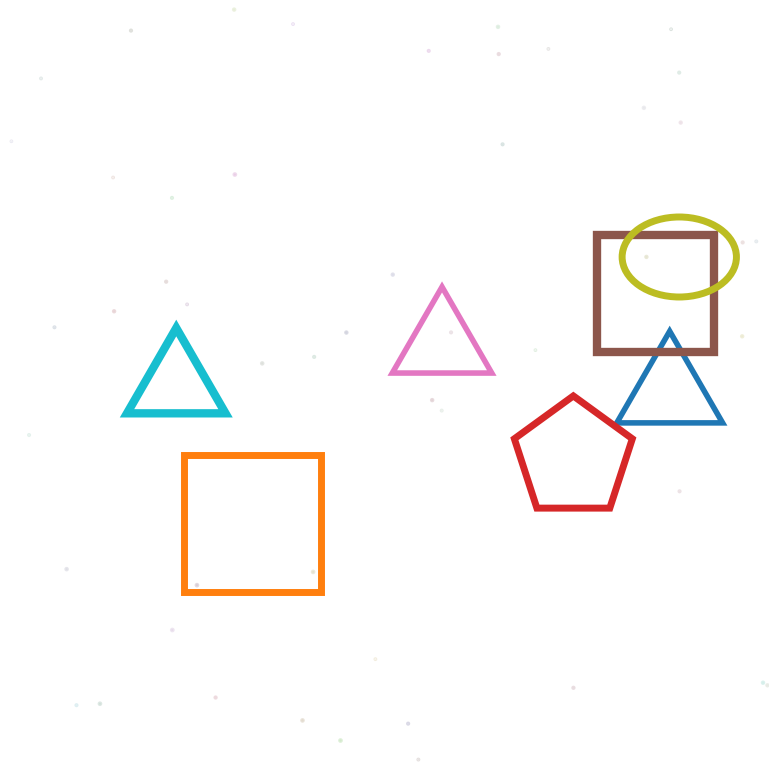[{"shape": "triangle", "thickness": 2, "radius": 0.4, "center": [0.87, 0.49]}, {"shape": "square", "thickness": 2.5, "radius": 0.44, "center": [0.328, 0.32]}, {"shape": "pentagon", "thickness": 2.5, "radius": 0.4, "center": [0.745, 0.405]}, {"shape": "square", "thickness": 3, "radius": 0.38, "center": [0.852, 0.619]}, {"shape": "triangle", "thickness": 2, "radius": 0.37, "center": [0.574, 0.553]}, {"shape": "oval", "thickness": 2.5, "radius": 0.37, "center": [0.882, 0.666]}, {"shape": "triangle", "thickness": 3, "radius": 0.37, "center": [0.229, 0.5]}]